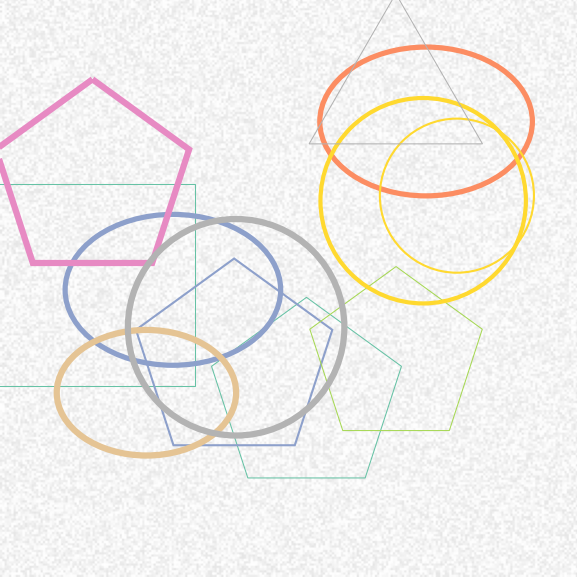[{"shape": "pentagon", "thickness": 0.5, "radius": 0.86, "center": [0.531, 0.311]}, {"shape": "square", "thickness": 0.5, "radius": 0.88, "center": [0.162, 0.505]}, {"shape": "oval", "thickness": 2.5, "radius": 0.92, "center": [0.738, 0.789]}, {"shape": "oval", "thickness": 2.5, "radius": 0.93, "center": [0.299, 0.497]}, {"shape": "pentagon", "thickness": 1, "radius": 0.89, "center": [0.405, 0.373]}, {"shape": "pentagon", "thickness": 3, "radius": 0.88, "center": [0.16, 0.686]}, {"shape": "pentagon", "thickness": 0.5, "radius": 0.78, "center": [0.686, 0.381]}, {"shape": "circle", "thickness": 1, "radius": 0.67, "center": [0.791, 0.66]}, {"shape": "circle", "thickness": 2, "radius": 0.89, "center": [0.733, 0.652]}, {"shape": "oval", "thickness": 3, "radius": 0.78, "center": [0.254, 0.319]}, {"shape": "circle", "thickness": 3, "radius": 0.94, "center": [0.409, 0.432]}, {"shape": "triangle", "thickness": 0.5, "radius": 0.87, "center": [0.685, 0.837]}]